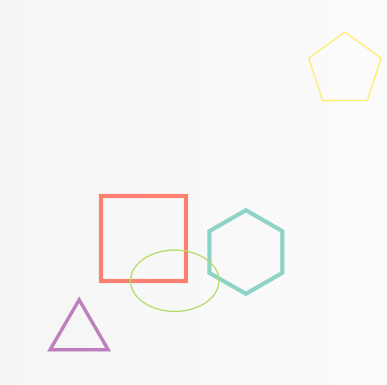[{"shape": "hexagon", "thickness": 3, "radius": 0.54, "center": [0.634, 0.345]}, {"shape": "square", "thickness": 3, "radius": 0.55, "center": [0.37, 0.38]}, {"shape": "oval", "thickness": 1, "radius": 0.57, "center": [0.451, 0.271]}, {"shape": "triangle", "thickness": 2.5, "radius": 0.43, "center": [0.204, 0.135]}, {"shape": "pentagon", "thickness": 1, "radius": 0.49, "center": [0.89, 0.818]}]